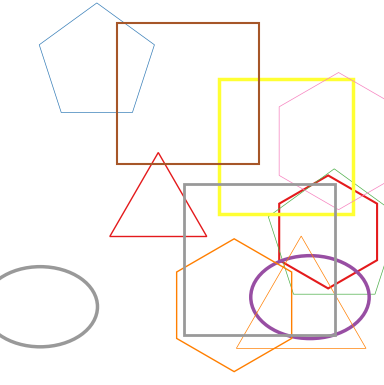[{"shape": "triangle", "thickness": 1, "radius": 0.73, "center": [0.411, 0.458]}, {"shape": "hexagon", "thickness": 1.5, "radius": 0.73, "center": [0.852, 0.398]}, {"shape": "pentagon", "thickness": 0.5, "radius": 0.79, "center": [0.252, 0.835]}, {"shape": "pentagon", "thickness": 0.5, "radius": 0.9, "center": [0.868, 0.381]}, {"shape": "oval", "thickness": 2.5, "radius": 0.77, "center": [0.805, 0.228]}, {"shape": "hexagon", "thickness": 1, "radius": 0.86, "center": [0.608, 0.207]}, {"shape": "triangle", "thickness": 0.5, "radius": 0.97, "center": [0.782, 0.192]}, {"shape": "square", "thickness": 2.5, "radius": 0.87, "center": [0.742, 0.62]}, {"shape": "square", "thickness": 1.5, "radius": 0.92, "center": [0.488, 0.757]}, {"shape": "hexagon", "thickness": 0.5, "radius": 0.89, "center": [0.879, 0.633]}, {"shape": "oval", "thickness": 2.5, "radius": 0.74, "center": [0.105, 0.203]}, {"shape": "square", "thickness": 2, "radius": 0.98, "center": [0.674, 0.325]}]